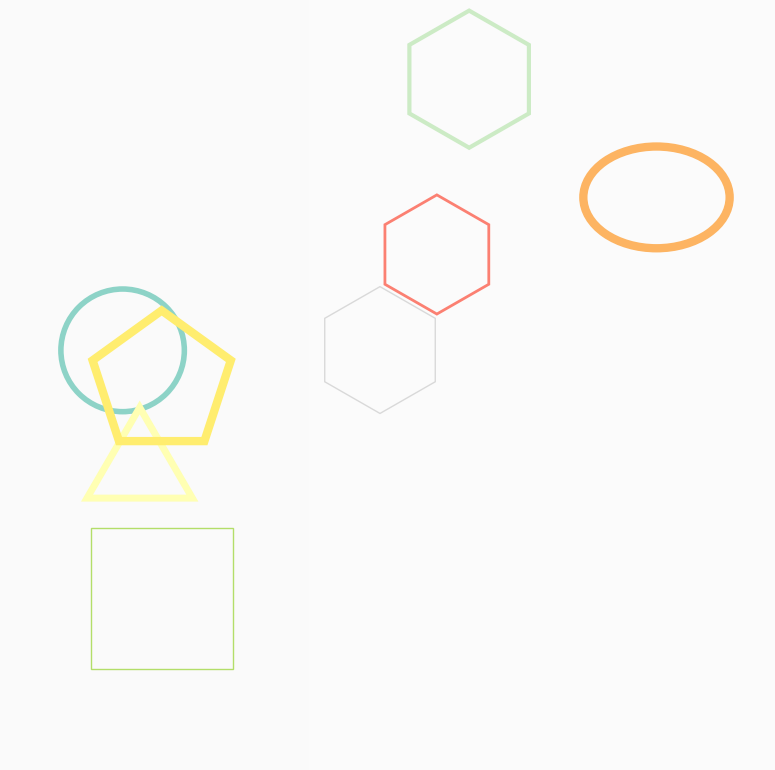[{"shape": "circle", "thickness": 2, "radius": 0.4, "center": [0.158, 0.545]}, {"shape": "triangle", "thickness": 2.5, "radius": 0.39, "center": [0.18, 0.392]}, {"shape": "hexagon", "thickness": 1, "radius": 0.39, "center": [0.564, 0.67]}, {"shape": "oval", "thickness": 3, "radius": 0.47, "center": [0.847, 0.744]}, {"shape": "square", "thickness": 0.5, "radius": 0.46, "center": [0.208, 0.222]}, {"shape": "hexagon", "thickness": 0.5, "radius": 0.41, "center": [0.49, 0.545]}, {"shape": "hexagon", "thickness": 1.5, "radius": 0.45, "center": [0.605, 0.897]}, {"shape": "pentagon", "thickness": 3, "radius": 0.47, "center": [0.209, 0.503]}]